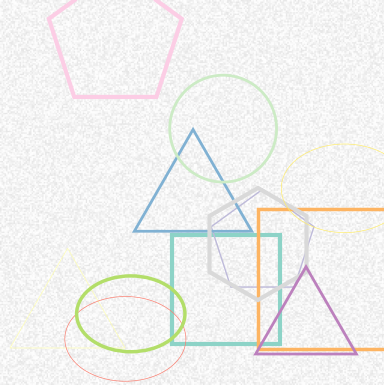[{"shape": "square", "thickness": 3, "radius": 0.71, "center": [0.587, 0.248]}, {"shape": "triangle", "thickness": 0.5, "radius": 0.86, "center": [0.176, 0.182]}, {"shape": "pentagon", "thickness": 1, "radius": 0.7, "center": [0.682, 0.368]}, {"shape": "oval", "thickness": 0.5, "radius": 0.79, "center": [0.326, 0.12]}, {"shape": "triangle", "thickness": 2, "radius": 0.88, "center": [0.501, 0.487]}, {"shape": "square", "thickness": 2.5, "radius": 0.91, "center": [0.852, 0.274]}, {"shape": "oval", "thickness": 2.5, "radius": 0.7, "center": [0.34, 0.185]}, {"shape": "pentagon", "thickness": 3, "radius": 0.91, "center": [0.299, 0.895]}, {"shape": "hexagon", "thickness": 3, "radius": 0.73, "center": [0.67, 0.366]}, {"shape": "triangle", "thickness": 2, "radius": 0.76, "center": [0.795, 0.156]}, {"shape": "circle", "thickness": 2, "radius": 0.69, "center": [0.58, 0.666]}, {"shape": "oval", "thickness": 0.5, "radius": 0.82, "center": [0.895, 0.511]}]